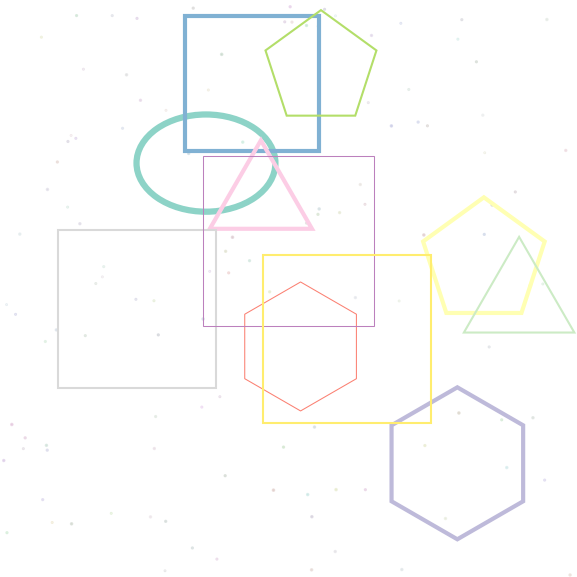[{"shape": "oval", "thickness": 3, "radius": 0.6, "center": [0.357, 0.717]}, {"shape": "pentagon", "thickness": 2, "radius": 0.55, "center": [0.838, 0.547]}, {"shape": "hexagon", "thickness": 2, "radius": 0.66, "center": [0.792, 0.197]}, {"shape": "hexagon", "thickness": 0.5, "radius": 0.56, "center": [0.52, 0.399]}, {"shape": "square", "thickness": 2, "radius": 0.58, "center": [0.436, 0.854]}, {"shape": "pentagon", "thickness": 1, "radius": 0.51, "center": [0.556, 0.881]}, {"shape": "triangle", "thickness": 2, "radius": 0.51, "center": [0.452, 0.654]}, {"shape": "square", "thickness": 1, "radius": 0.68, "center": [0.237, 0.464]}, {"shape": "square", "thickness": 0.5, "radius": 0.74, "center": [0.5, 0.582]}, {"shape": "triangle", "thickness": 1, "radius": 0.55, "center": [0.899, 0.479]}, {"shape": "square", "thickness": 1, "radius": 0.73, "center": [0.601, 0.412]}]